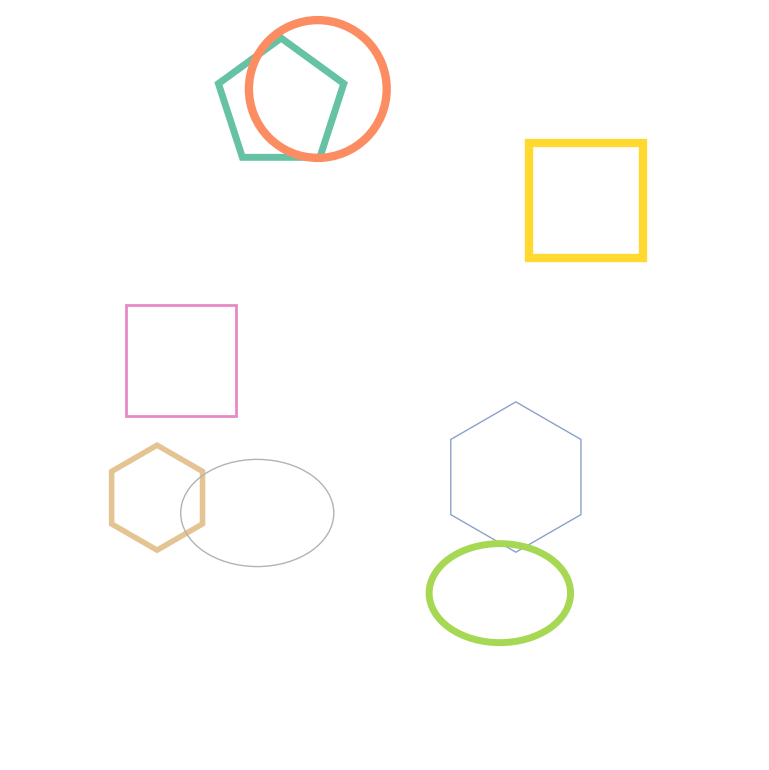[{"shape": "pentagon", "thickness": 2.5, "radius": 0.43, "center": [0.365, 0.865]}, {"shape": "circle", "thickness": 3, "radius": 0.45, "center": [0.413, 0.884]}, {"shape": "hexagon", "thickness": 0.5, "radius": 0.49, "center": [0.67, 0.38]}, {"shape": "square", "thickness": 1, "radius": 0.36, "center": [0.235, 0.532]}, {"shape": "oval", "thickness": 2.5, "radius": 0.46, "center": [0.649, 0.23]}, {"shape": "square", "thickness": 3, "radius": 0.37, "center": [0.761, 0.74]}, {"shape": "hexagon", "thickness": 2, "radius": 0.34, "center": [0.204, 0.354]}, {"shape": "oval", "thickness": 0.5, "radius": 0.5, "center": [0.334, 0.334]}]